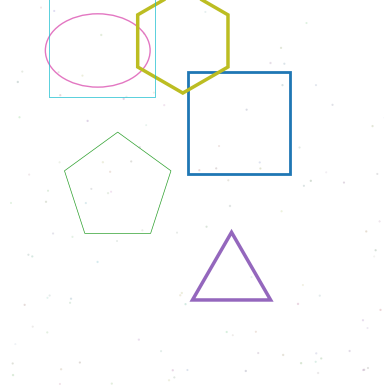[{"shape": "square", "thickness": 2, "radius": 0.66, "center": [0.622, 0.681]}, {"shape": "pentagon", "thickness": 0.5, "radius": 0.73, "center": [0.306, 0.511]}, {"shape": "triangle", "thickness": 2.5, "radius": 0.59, "center": [0.601, 0.279]}, {"shape": "oval", "thickness": 1, "radius": 0.68, "center": [0.254, 0.869]}, {"shape": "hexagon", "thickness": 2.5, "radius": 0.68, "center": [0.475, 0.894]}, {"shape": "square", "thickness": 0.5, "radius": 0.69, "center": [0.265, 0.886]}]